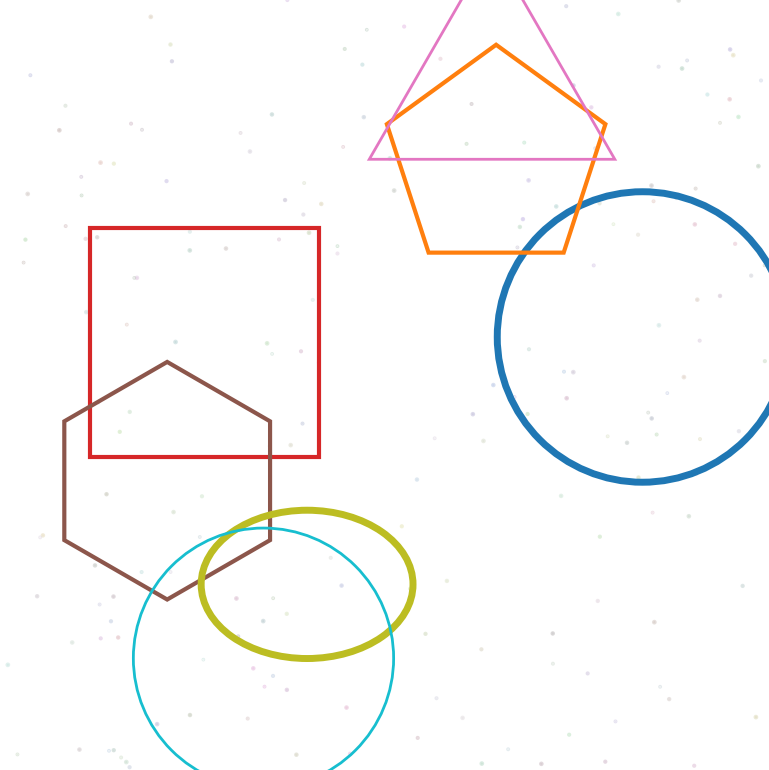[{"shape": "circle", "thickness": 2.5, "radius": 0.94, "center": [0.834, 0.562]}, {"shape": "pentagon", "thickness": 1.5, "radius": 0.75, "center": [0.644, 0.793]}, {"shape": "square", "thickness": 1.5, "radius": 0.74, "center": [0.266, 0.555]}, {"shape": "hexagon", "thickness": 1.5, "radius": 0.77, "center": [0.217, 0.376]}, {"shape": "triangle", "thickness": 1, "radius": 0.92, "center": [0.639, 0.885]}, {"shape": "oval", "thickness": 2.5, "radius": 0.69, "center": [0.399, 0.241]}, {"shape": "circle", "thickness": 1, "radius": 0.85, "center": [0.342, 0.145]}]